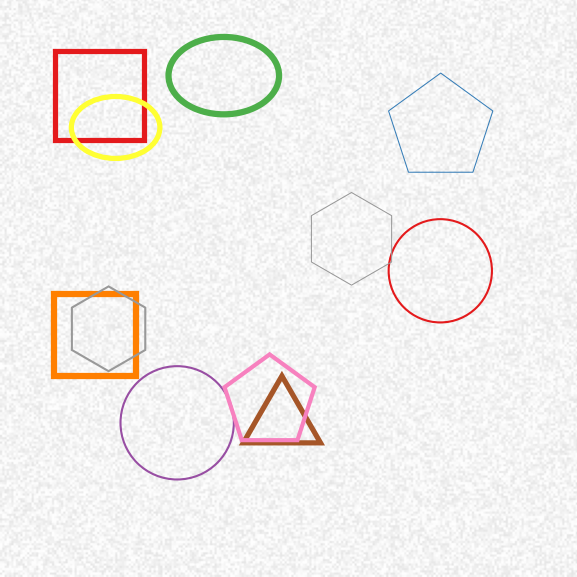[{"shape": "circle", "thickness": 1, "radius": 0.45, "center": [0.762, 0.53]}, {"shape": "square", "thickness": 2.5, "radius": 0.39, "center": [0.173, 0.834]}, {"shape": "pentagon", "thickness": 0.5, "radius": 0.47, "center": [0.763, 0.778]}, {"shape": "oval", "thickness": 3, "radius": 0.48, "center": [0.388, 0.868]}, {"shape": "circle", "thickness": 1, "radius": 0.49, "center": [0.307, 0.267]}, {"shape": "square", "thickness": 3, "radius": 0.35, "center": [0.164, 0.419]}, {"shape": "oval", "thickness": 2.5, "radius": 0.38, "center": [0.2, 0.778]}, {"shape": "triangle", "thickness": 2.5, "radius": 0.39, "center": [0.488, 0.271]}, {"shape": "pentagon", "thickness": 2, "radius": 0.41, "center": [0.467, 0.303]}, {"shape": "hexagon", "thickness": 0.5, "radius": 0.4, "center": [0.609, 0.586]}, {"shape": "hexagon", "thickness": 1, "radius": 0.37, "center": [0.188, 0.43]}]